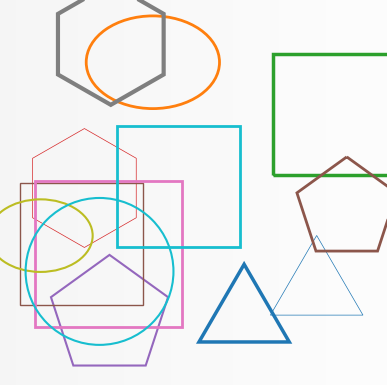[{"shape": "triangle", "thickness": 2.5, "radius": 0.67, "center": [0.63, 0.179]}, {"shape": "triangle", "thickness": 0.5, "radius": 0.69, "center": [0.817, 0.25]}, {"shape": "oval", "thickness": 2, "radius": 0.86, "center": [0.394, 0.838]}, {"shape": "square", "thickness": 2.5, "radius": 0.79, "center": [0.863, 0.702]}, {"shape": "hexagon", "thickness": 0.5, "radius": 0.77, "center": [0.218, 0.512]}, {"shape": "pentagon", "thickness": 1.5, "radius": 0.79, "center": [0.283, 0.179]}, {"shape": "pentagon", "thickness": 2, "radius": 0.68, "center": [0.895, 0.457]}, {"shape": "square", "thickness": 1, "radius": 0.79, "center": [0.209, 0.366]}, {"shape": "square", "thickness": 2, "radius": 0.95, "center": [0.279, 0.339]}, {"shape": "hexagon", "thickness": 3, "radius": 0.79, "center": [0.286, 0.885]}, {"shape": "oval", "thickness": 1.5, "radius": 0.67, "center": [0.104, 0.388]}, {"shape": "circle", "thickness": 1.5, "radius": 0.95, "center": [0.257, 0.295]}, {"shape": "square", "thickness": 2, "radius": 0.79, "center": [0.46, 0.516]}]